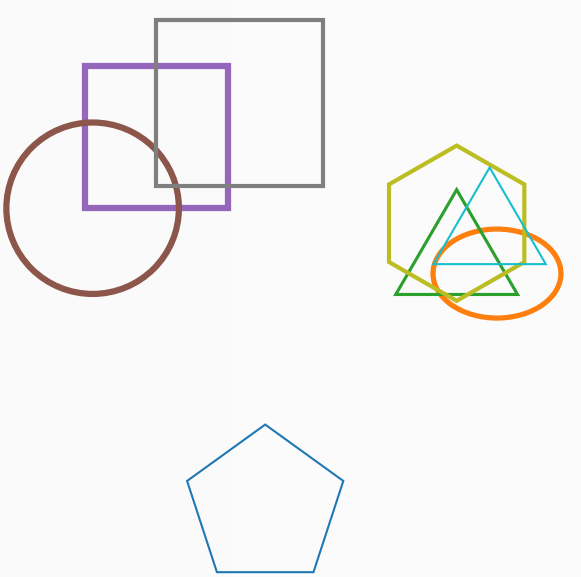[{"shape": "pentagon", "thickness": 1, "radius": 0.71, "center": [0.456, 0.123]}, {"shape": "oval", "thickness": 2.5, "radius": 0.55, "center": [0.855, 0.525]}, {"shape": "triangle", "thickness": 1.5, "radius": 0.6, "center": [0.786, 0.55]}, {"shape": "square", "thickness": 3, "radius": 0.62, "center": [0.269, 0.762]}, {"shape": "circle", "thickness": 3, "radius": 0.74, "center": [0.159, 0.639]}, {"shape": "square", "thickness": 2, "radius": 0.72, "center": [0.412, 0.821]}, {"shape": "hexagon", "thickness": 2, "radius": 0.67, "center": [0.786, 0.613]}, {"shape": "triangle", "thickness": 1, "radius": 0.56, "center": [0.842, 0.598]}]